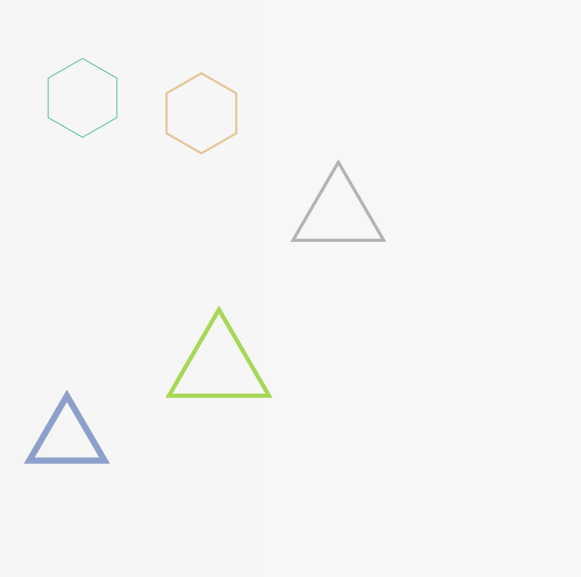[{"shape": "hexagon", "thickness": 0.5, "radius": 0.34, "center": [0.142, 0.83]}, {"shape": "triangle", "thickness": 3, "radius": 0.37, "center": [0.115, 0.239]}, {"shape": "triangle", "thickness": 2, "radius": 0.5, "center": [0.377, 0.364]}, {"shape": "hexagon", "thickness": 1, "radius": 0.35, "center": [0.346, 0.803]}, {"shape": "triangle", "thickness": 1.5, "radius": 0.45, "center": [0.582, 0.628]}]